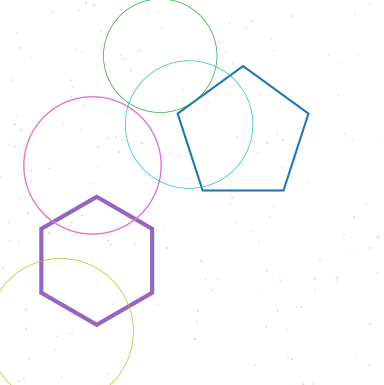[{"shape": "pentagon", "thickness": 1.5, "radius": 0.89, "center": [0.631, 0.65]}, {"shape": "circle", "thickness": 0.5, "radius": 0.74, "center": [0.416, 0.855]}, {"shape": "hexagon", "thickness": 3, "radius": 0.83, "center": [0.251, 0.323]}, {"shape": "circle", "thickness": 1, "radius": 0.89, "center": [0.24, 0.57]}, {"shape": "circle", "thickness": 0.5, "radius": 0.95, "center": [0.157, 0.139]}, {"shape": "circle", "thickness": 0.5, "radius": 0.83, "center": [0.491, 0.676]}]